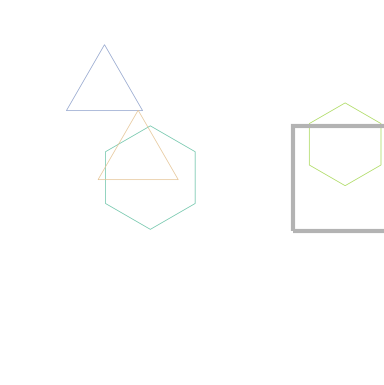[{"shape": "hexagon", "thickness": 0.5, "radius": 0.67, "center": [0.39, 0.539]}, {"shape": "triangle", "thickness": 0.5, "radius": 0.57, "center": [0.271, 0.77]}, {"shape": "hexagon", "thickness": 0.5, "radius": 0.54, "center": [0.896, 0.625]}, {"shape": "triangle", "thickness": 0.5, "radius": 0.6, "center": [0.359, 0.593]}, {"shape": "square", "thickness": 3, "radius": 0.68, "center": [0.897, 0.537]}]